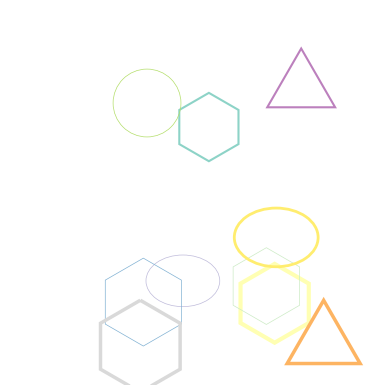[{"shape": "hexagon", "thickness": 1.5, "radius": 0.44, "center": [0.543, 0.67]}, {"shape": "hexagon", "thickness": 3, "radius": 0.51, "center": [0.713, 0.212]}, {"shape": "oval", "thickness": 0.5, "radius": 0.48, "center": [0.475, 0.271]}, {"shape": "hexagon", "thickness": 0.5, "radius": 0.57, "center": [0.372, 0.215]}, {"shape": "triangle", "thickness": 2.5, "radius": 0.55, "center": [0.841, 0.111]}, {"shape": "circle", "thickness": 0.5, "radius": 0.44, "center": [0.382, 0.732]}, {"shape": "hexagon", "thickness": 2.5, "radius": 0.6, "center": [0.364, 0.101]}, {"shape": "triangle", "thickness": 1.5, "radius": 0.51, "center": [0.782, 0.772]}, {"shape": "hexagon", "thickness": 0.5, "radius": 0.5, "center": [0.692, 0.257]}, {"shape": "oval", "thickness": 2, "radius": 0.54, "center": [0.717, 0.383]}]